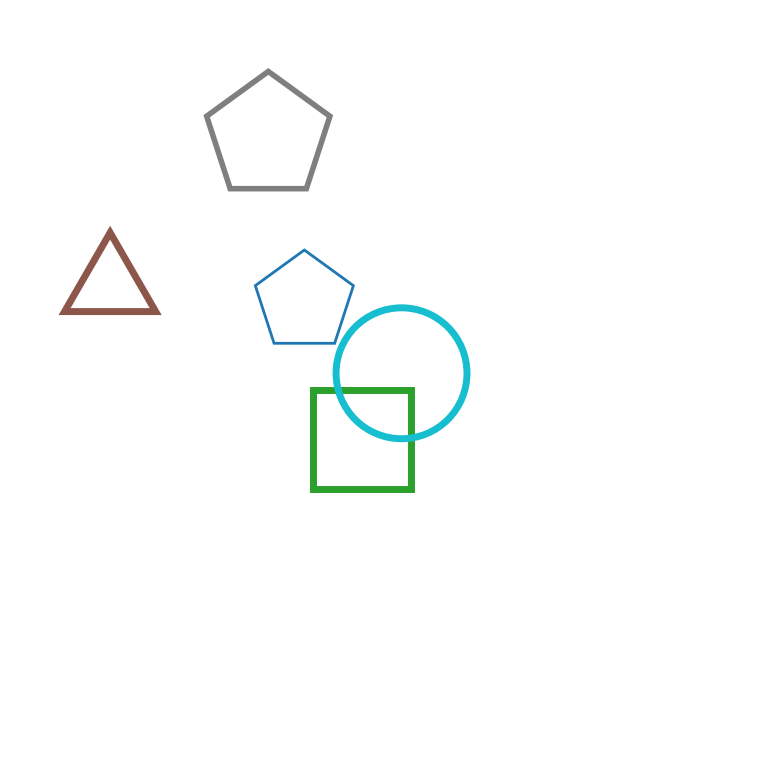[{"shape": "pentagon", "thickness": 1, "radius": 0.33, "center": [0.395, 0.608]}, {"shape": "square", "thickness": 2.5, "radius": 0.32, "center": [0.47, 0.43]}, {"shape": "triangle", "thickness": 2.5, "radius": 0.34, "center": [0.143, 0.63]}, {"shape": "pentagon", "thickness": 2, "radius": 0.42, "center": [0.348, 0.823]}, {"shape": "circle", "thickness": 2.5, "radius": 0.43, "center": [0.521, 0.515]}]